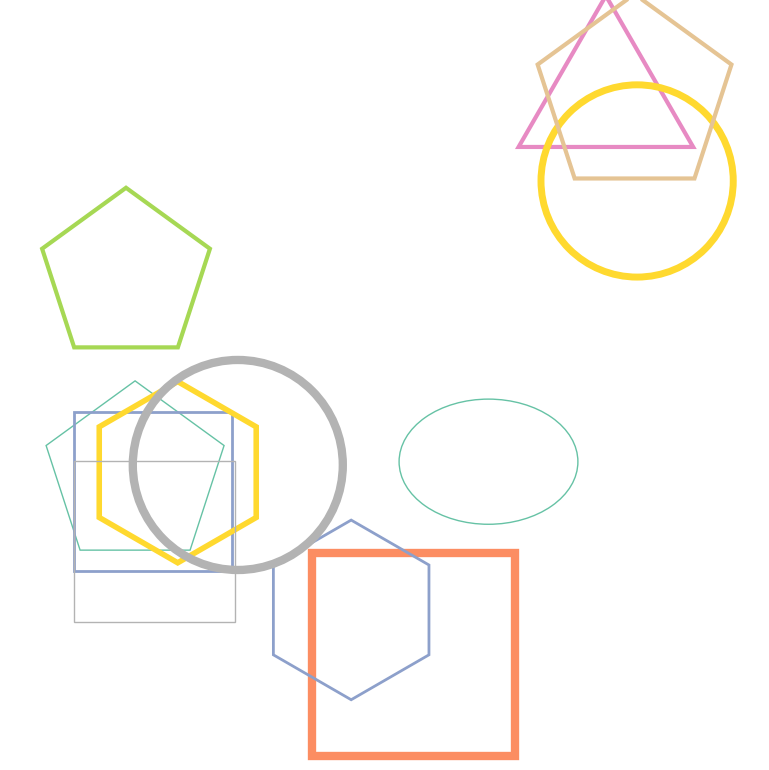[{"shape": "pentagon", "thickness": 0.5, "radius": 0.61, "center": [0.175, 0.384]}, {"shape": "oval", "thickness": 0.5, "radius": 0.58, "center": [0.634, 0.4]}, {"shape": "square", "thickness": 3, "radius": 0.66, "center": [0.537, 0.15]}, {"shape": "hexagon", "thickness": 1, "radius": 0.58, "center": [0.456, 0.208]}, {"shape": "square", "thickness": 1, "radius": 0.51, "center": [0.199, 0.362]}, {"shape": "triangle", "thickness": 1.5, "radius": 0.65, "center": [0.787, 0.875]}, {"shape": "pentagon", "thickness": 1.5, "radius": 0.57, "center": [0.164, 0.642]}, {"shape": "circle", "thickness": 2.5, "radius": 0.62, "center": [0.827, 0.765]}, {"shape": "hexagon", "thickness": 2, "radius": 0.59, "center": [0.231, 0.387]}, {"shape": "pentagon", "thickness": 1.5, "radius": 0.66, "center": [0.824, 0.875]}, {"shape": "circle", "thickness": 3, "radius": 0.68, "center": [0.309, 0.396]}, {"shape": "square", "thickness": 0.5, "radius": 0.52, "center": [0.201, 0.297]}]